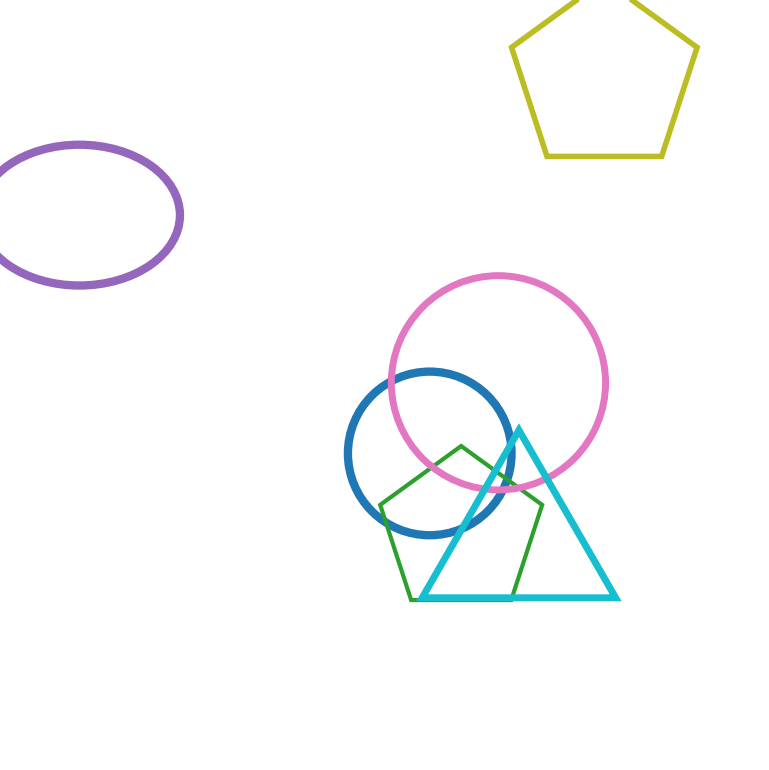[{"shape": "circle", "thickness": 3, "radius": 0.53, "center": [0.558, 0.411]}, {"shape": "pentagon", "thickness": 1.5, "radius": 0.55, "center": [0.599, 0.31]}, {"shape": "oval", "thickness": 3, "radius": 0.65, "center": [0.103, 0.721]}, {"shape": "circle", "thickness": 2.5, "radius": 0.7, "center": [0.647, 0.503]}, {"shape": "pentagon", "thickness": 2, "radius": 0.63, "center": [0.785, 0.899]}, {"shape": "triangle", "thickness": 2.5, "radius": 0.73, "center": [0.674, 0.296]}]